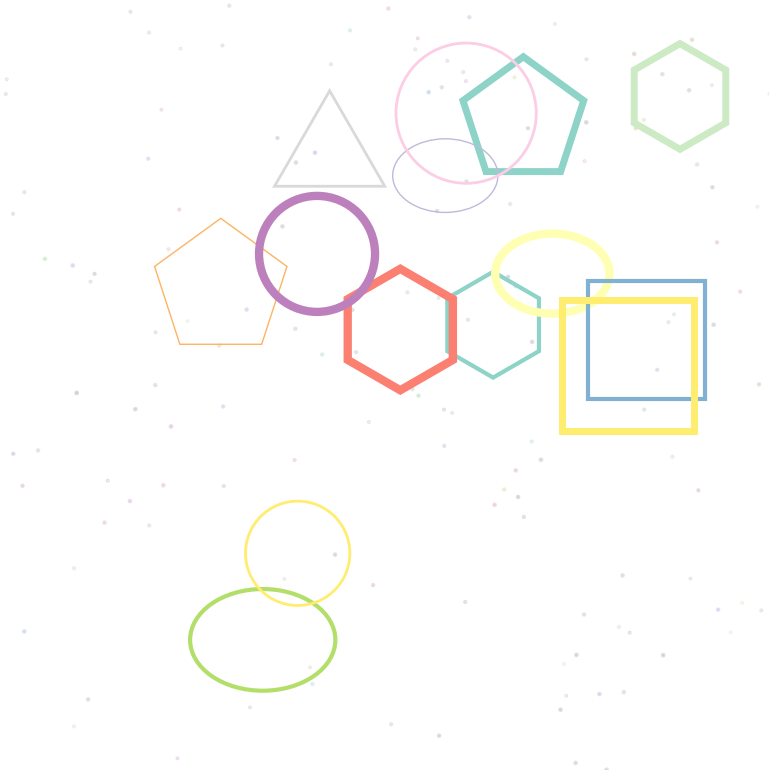[{"shape": "pentagon", "thickness": 2.5, "radius": 0.41, "center": [0.68, 0.844]}, {"shape": "hexagon", "thickness": 1.5, "radius": 0.34, "center": [0.64, 0.578]}, {"shape": "oval", "thickness": 3, "radius": 0.37, "center": [0.717, 0.645]}, {"shape": "oval", "thickness": 0.5, "radius": 0.34, "center": [0.578, 0.772]}, {"shape": "hexagon", "thickness": 3, "radius": 0.39, "center": [0.52, 0.572]}, {"shape": "square", "thickness": 1.5, "radius": 0.38, "center": [0.84, 0.559]}, {"shape": "pentagon", "thickness": 0.5, "radius": 0.45, "center": [0.287, 0.626]}, {"shape": "oval", "thickness": 1.5, "radius": 0.47, "center": [0.341, 0.169]}, {"shape": "circle", "thickness": 1, "radius": 0.46, "center": [0.605, 0.853]}, {"shape": "triangle", "thickness": 1, "radius": 0.41, "center": [0.428, 0.799]}, {"shape": "circle", "thickness": 3, "radius": 0.38, "center": [0.412, 0.67]}, {"shape": "hexagon", "thickness": 2.5, "radius": 0.34, "center": [0.883, 0.875]}, {"shape": "circle", "thickness": 1, "radius": 0.34, "center": [0.387, 0.281]}, {"shape": "square", "thickness": 2.5, "radius": 0.43, "center": [0.816, 0.525]}]